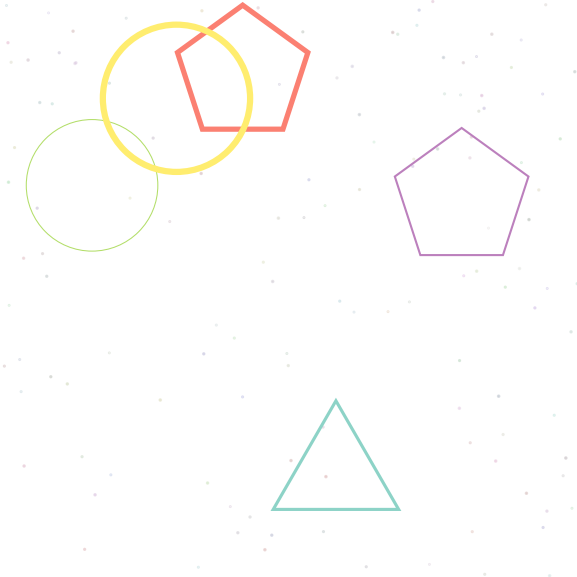[{"shape": "triangle", "thickness": 1.5, "radius": 0.63, "center": [0.582, 0.18]}, {"shape": "pentagon", "thickness": 2.5, "radius": 0.59, "center": [0.42, 0.871]}, {"shape": "circle", "thickness": 0.5, "radius": 0.57, "center": [0.159, 0.678]}, {"shape": "pentagon", "thickness": 1, "radius": 0.61, "center": [0.799, 0.656]}, {"shape": "circle", "thickness": 3, "radius": 0.64, "center": [0.306, 0.829]}]